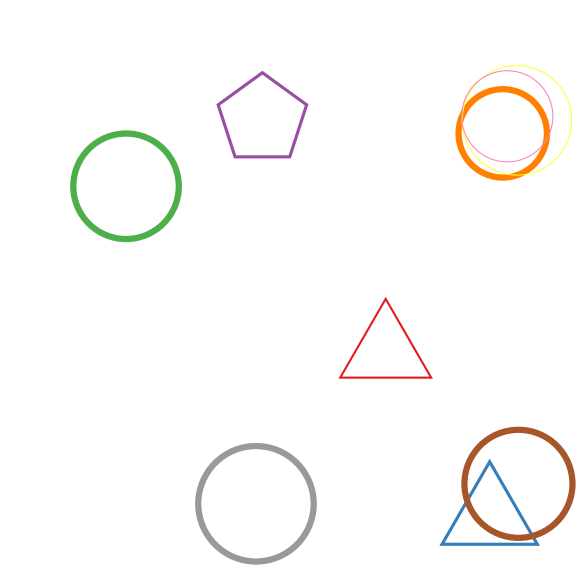[{"shape": "triangle", "thickness": 1, "radius": 0.45, "center": [0.668, 0.391]}, {"shape": "triangle", "thickness": 1.5, "radius": 0.48, "center": [0.848, 0.104]}, {"shape": "circle", "thickness": 3, "radius": 0.46, "center": [0.218, 0.677]}, {"shape": "pentagon", "thickness": 1.5, "radius": 0.4, "center": [0.454, 0.793]}, {"shape": "circle", "thickness": 3, "radius": 0.38, "center": [0.871, 0.768]}, {"shape": "circle", "thickness": 0.5, "radius": 0.47, "center": [0.895, 0.791]}, {"shape": "circle", "thickness": 3, "radius": 0.47, "center": [0.898, 0.161]}, {"shape": "circle", "thickness": 0.5, "radius": 0.39, "center": [0.878, 0.798]}, {"shape": "circle", "thickness": 3, "radius": 0.5, "center": [0.443, 0.127]}]